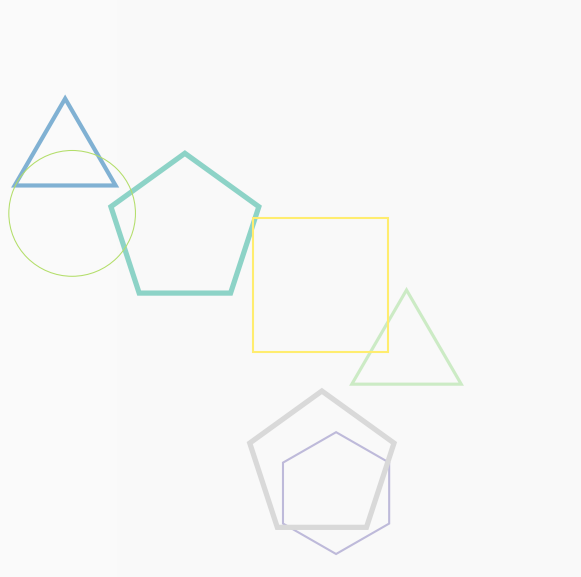[{"shape": "pentagon", "thickness": 2.5, "radius": 0.67, "center": [0.318, 0.6]}, {"shape": "hexagon", "thickness": 1, "radius": 0.53, "center": [0.578, 0.145]}, {"shape": "triangle", "thickness": 2, "radius": 0.5, "center": [0.112, 0.728]}, {"shape": "circle", "thickness": 0.5, "radius": 0.54, "center": [0.124, 0.63]}, {"shape": "pentagon", "thickness": 2.5, "radius": 0.65, "center": [0.554, 0.192]}, {"shape": "triangle", "thickness": 1.5, "radius": 0.54, "center": [0.699, 0.388]}, {"shape": "square", "thickness": 1, "radius": 0.58, "center": [0.552, 0.506]}]